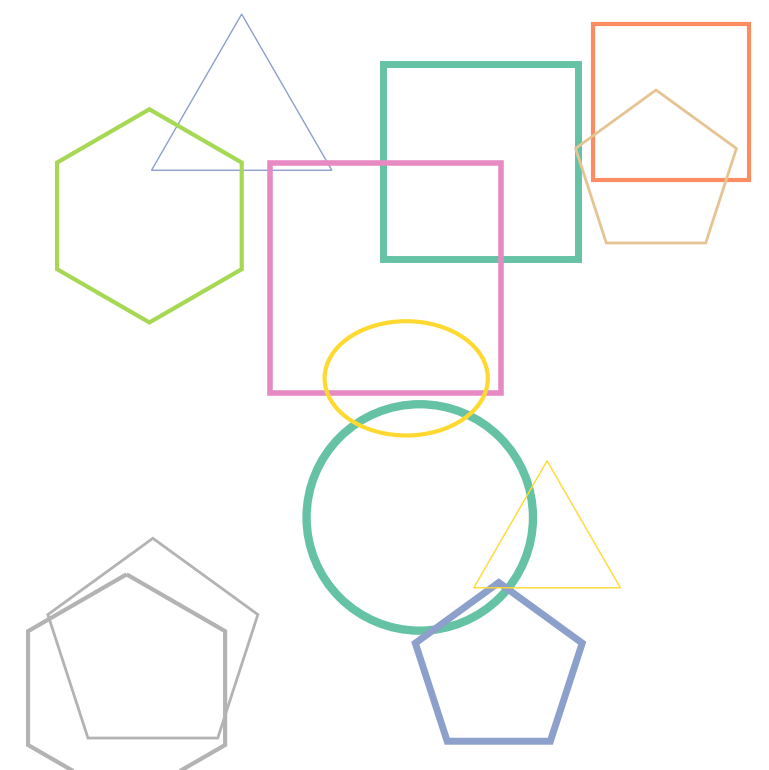[{"shape": "square", "thickness": 2.5, "radius": 0.63, "center": [0.624, 0.79]}, {"shape": "circle", "thickness": 3, "radius": 0.74, "center": [0.545, 0.328]}, {"shape": "square", "thickness": 1.5, "radius": 0.51, "center": [0.871, 0.867]}, {"shape": "pentagon", "thickness": 2.5, "radius": 0.57, "center": [0.648, 0.13]}, {"shape": "triangle", "thickness": 0.5, "radius": 0.68, "center": [0.314, 0.846]}, {"shape": "square", "thickness": 2, "radius": 0.75, "center": [0.5, 0.639]}, {"shape": "hexagon", "thickness": 1.5, "radius": 0.69, "center": [0.194, 0.72]}, {"shape": "triangle", "thickness": 0.5, "radius": 0.55, "center": [0.71, 0.292]}, {"shape": "oval", "thickness": 1.5, "radius": 0.53, "center": [0.528, 0.509]}, {"shape": "pentagon", "thickness": 1, "radius": 0.55, "center": [0.852, 0.773]}, {"shape": "pentagon", "thickness": 1, "radius": 0.72, "center": [0.199, 0.158]}, {"shape": "hexagon", "thickness": 1.5, "radius": 0.74, "center": [0.164, 0.106]}]